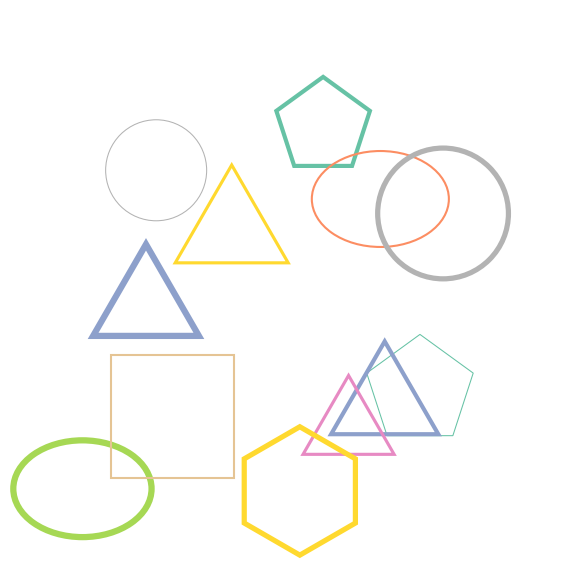[{"shape": "pentagon", "thickness": 2, "radius": 0.43, "center": [0.56, 0.781]}, {"shape": "pentagon", "thickness": 0.5, "radius": 0.48, "center": [0.727, 0.323]}, {"shape": "oval", "thickness": 1, "radius": 0.59, "center": [0.659, 0.655]}, {"shape": "triangle", "thickness": 3, "radius": 0.53, "center": [0.253, 0.47]}, {"shape": "triangle", "thickness": 2, "radius": 0.54, "center": [0.666, 0.301]}, {"shape": "triangle", "thickness": 1.5, "radius": 0.46, "center": [0.604, 0.258]}, {"shape": "oval", "thickness": 3, "radius": 0.6, "center": [0.143, 0.153]}, {"shape": "hexagon", "thickness": 2.5, "radius": 0.56, "center": [0.519, 0.149]}, {"shape": "triangle", "thickness": 1.5, "radius": 0.56, "center": [0.401, 0.6]}, {"shape": "square", "thickness": 1, "radius": 0.53, "center": [0.299, 0.277]}, {"shape": "circle", "thickness": 2.5, "radius": 0.57, "center": [0.767, 0.63]}, {"shape": "circle", "thickness": 0.5, "radius": 0.44, "center": [0.27, 0.704]}]